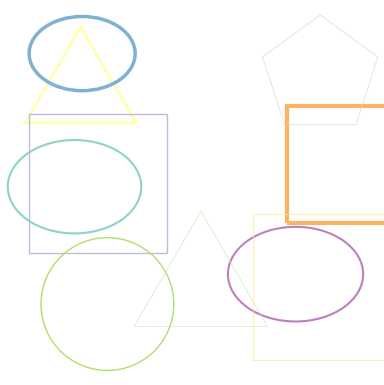[{"shape": "oval", "thickness": 1.5, "radius": 0.87, "center": [0.194, 0.515]}, {"shape": "triangle", "thickness": 2, "radius": 0.83, "center": [0.21, 0.764]}, {"shape": "square", "thickness": 1, "radius": 0.9, "center": [0.255, 0.523]}, {"shape": "oval", "thickness": 2.5, "radius": 0.69, "center": [0.213, 0.861]}, {"shape": "square", "thickness": 3, "radius": 0.77, "center": [0.899, 0.573]}, {"shape": "circle", "thickness": 1, "radius": 0.86, "center": [0.279, 0.21]}, {"shape": "pentagon", "thickness": 0.5, "radius": 0.79, "center": [0.832, 0.803]}, {"shape": "oval", "thickness": 1.5, "radius": 0.88, "center": [0.768, 0.288]}, {"shape": "triangle", "thickness": 0.5, "radius": 1.0, "center": [0.522, 0.252]}, {"shape": "square", "thickness": 0.5, "radius": 0.95, "center": [0.847, 0.255]}]